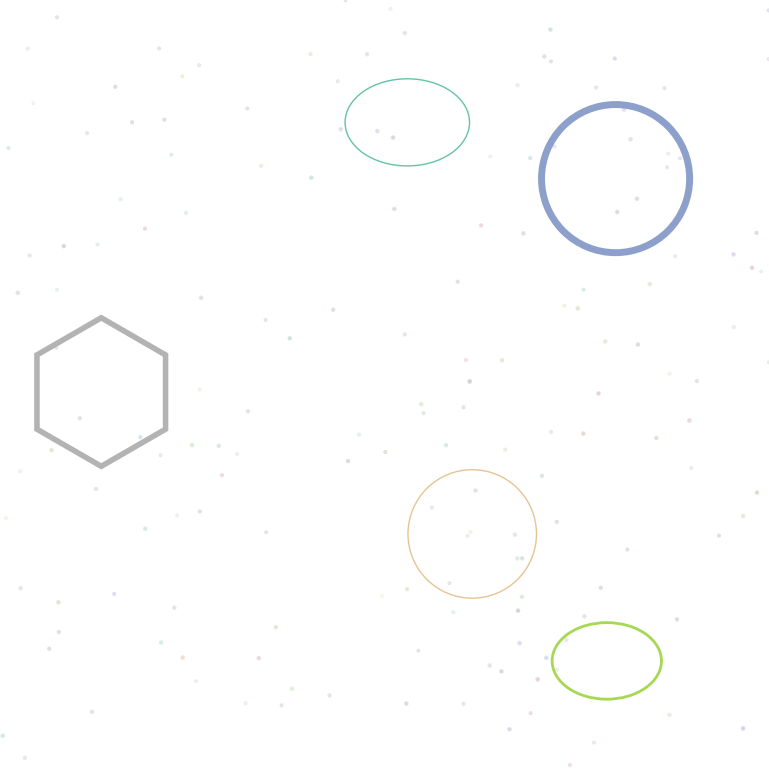[{"shape": "oval", "thickness": 0.5, "radius": 0.4, "center": [0.529, 0.841]}, {"shape": "circle", "thickness": 2.5, "radius": 0.48, "center": [0.799, 0.768]}, {"shape": "oval", "thickness": 1, "radius": 0.36, "center": [0.788, 0.142]}, {"shape": "circle", "thickness": 0.5, "radius": 0.42, "center": [0.613, 0.307]}, {"shape": "hexagon", "thickness": 2, "radius": 0.48, "center": [0.132, 0.491]}]